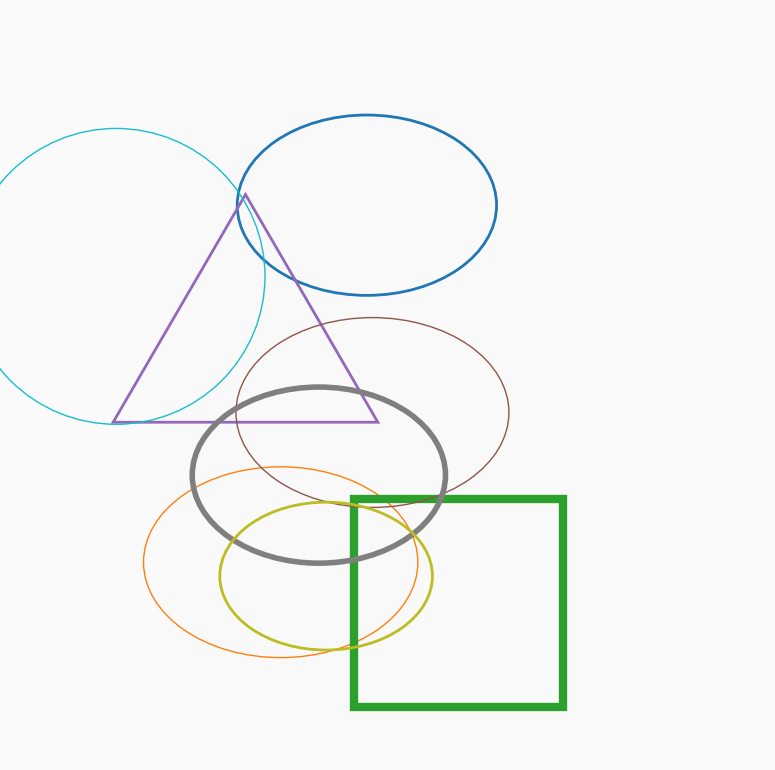[{"shape": "oval", "thickness": 1, "radius": 0.84, "center": [0.473, 0.734]}, {"shape": "oval", "thickness": 0.5, "radius": 0.88, "center": [0.362, 0.27]}, {"shape": "square", "thickness": 3, "radius": 0.67, "center": [0.591, 0.217]}, {"shape": "triangle", "thickness": 1, "radius": 0.99, "center": [0.317, 0.55]}, {"shape": "oval", "thickness": 0.5, "radius": 0.88, "center": [0.481, 0.464]}, {"shape": "oval", "thickness": 2, "radius": 0.82, "center": [0.411, 0.383]}, {"shape": "oval", "thickness": 1, "radius": 0.69, "center": [0.421, 0.252]}, {"shape": "circle", "thickness": 0.5, "radius": 0.96, "center": [0.15, 0.641]}]